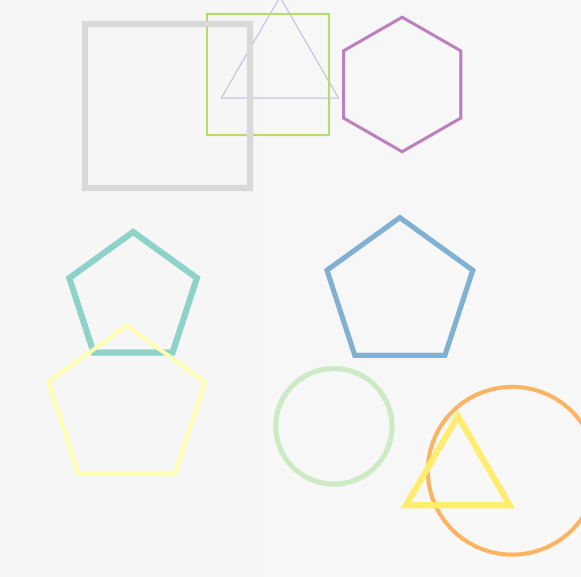[{"shape": "pentagon", "thickness": 3, "radius": 0.58, "center": [0.229, 0.482]}, {"shape": "pentagon", "thickness": 2, "radius": 0.71, "center": [0.218, 0.294]}, {"shape": "triangle", "thickness": 0.5, "radius": 0.58, "center": [0.482, 0.888]}, {"shape": "pentagon", "thickness": 2.5, "radius": 0.66, "center": [0.688, 0.49]}, {"shape": "circle", "thickness": 2, "radius": 0.73, "center": [0.881, 0.184]}, {"shape": "square", "thickness": 1, "radius": 0.52, "center": [0.461, 0.87]}, {"shape": "square", "thickness": 3, "radius": 0.71, "center": [0.288, 0.816]}, {"shape": "hexagon", "thickness": 1.5, "radius": 0.58, "center": [0.692, 0.853]}, {"shape": "circle", "thickness": 2.5, "radius": 0.5, "center": [0.574, 0.261]}, {"shape": "triangle", "thickness": 3, "radius": 0.51, "center": [0.788, 0.176]}]